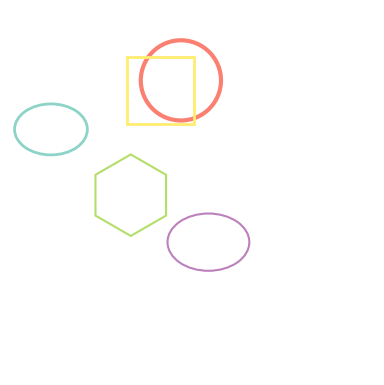[{"shape": "oval", "thickness": 2, "radius": 0.47, "center": [0.132, 0.664]}, {"shape": "circle", "thickness": 3, "radius": 0.52, "center": [0.47, 0.791]}, {"shape": "hexagon", "thickness": 1.5, "radius": 0.53, "center": [0.34, 0.493]}, {"shape": "oval", "thickness": 1.5, "radius": 0.53, "center": [0.541, 0.371]}, {"shape": "square", "thickness": 2, "radius": 0.44, "center": [0.416, 0.765]}]